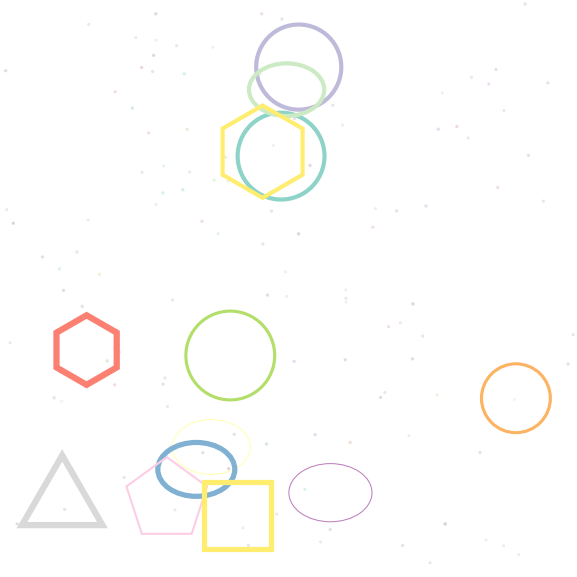[{"shape": "circle", "thickness": 2, "radius": 0.38, "center": [0.487, 0.729]}, {"shape": "oval", "thickness": 0.5, "radius": 0.34, "center": [0.366, 0.225]}, {"shape": "circle", "thickness": 2, "radius": 0.37, "center": [0.517, 0.883]}, {"shape": "hexagon", "thickness": 3, "radius": 0.3, "center": [0.15, 0.393]}, {"shape": "oval", "thickness": 2.5, "radius": 0.33, "center": [0.34, 0.186]}, {"shape": "circle", "thickness": 1.5, "radius": 0.3, "center": [0.893, 0.31]}, {"shape": "circle", "thickness": 1.5, "radius": 0.38, "center": [0.399, 0.384]}, {"shape": "pentagon", "thickness": 1, "radius": 0.37, "center": [0.289, 0.134]}, {"shape": "triangle", "thickness": 3, "radius": 0.4, "center": [0.108, 0.13]}, {"shape": "oval", "thickness": 0.5, "radius": 0.36, "center": [0.572, 0.146]}, {"shape": "oval", "thickness": 2, "radius": 0.33, "center": [0.496, 0.844]}, {"shape": "hexagon", "thickness": 2, "radius": 0.4, "center": [0.455, 0.737]}, {"shape": "square", "thickness": 2.5, "radius": 0.29, "center": [0.411, 0.107]}]